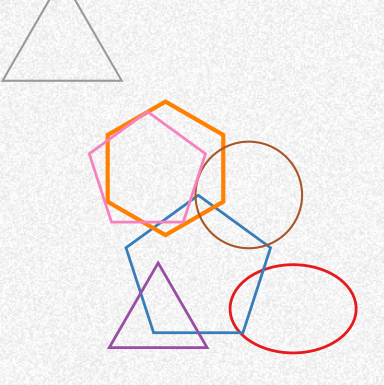[{"shape": "oval", "thickness": 2, "radius": 0.82, "center": [0.761, 0.198]}, {"shape": "pentagon", "thickness": 2, "radius": 0.99, "center": [0.515, 0.295]}, {"shape": "triangle", "thickness": 2, "radius": 0.73, "center": [0.411, 0.17]}, {"shape": "hexagon", "thickness": 3, "radius": 0.87, "center": [0.43, 0.563]}, {"shape": "circle", "thickness": 1.5, "radius": 0.69, "center": [0.646, 0.494]}, {"shape": "pentagon", "thickness": 2, "radius": 0.79, "center": [0.383, 0.552]}, {"shape": "triangle", "thickness": 1.5, "radius": 0.89, "center": [0.161, 0.88]}]